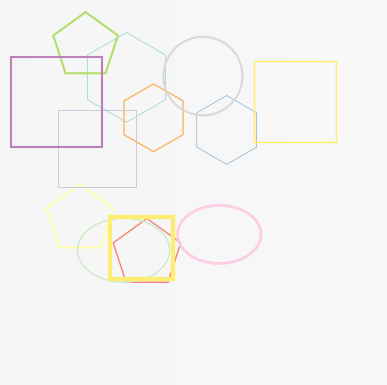[{"shape": "hexagon", "thickness": 0.5, "radius": 0.58, "center": [0.327, 0.799]}, {"shape": "pentagon", "thickness": 1.5, "radius": 0.45, "center": [0.206, 0.431]}, {"shape": "square", "thickness": 0.5, "radius": 0.5, "center": [0.25, 0.614]}, {"shape": "pentagon", "thickness": 1, "radius": 0.46, "center": [0.379, 0.341]}, {"shape": "hexagon", "thickness": 0.5, "radius": 0.45, "center": [0.585, 0.662]}, {"shape": "hexagon", "thickness": 1, "radius": 0.44, "center": [0.396, 0.694]}, {"shape": "pentagon", "thickness": 1.5, "radius": 0.44, "center": [0.221, 0.881]}, {"shape": "oval", "thickness": 2, "radius": 0.54, "center": [0.566, 0.391]}, {"shape": "circle", "thickness": 1.5, "radius": 0.51, "center": [0.524, 0.802]}, {"shape": "square", "thickness": 1.5, "radius": 0.58, "center": [0.146, 0.736]}, {"shape": "oval", "thickness": 1, "radius": 0.59, "center": [0.319, 0.35]}, {"shape": "square", "thickness": 3, "radius": 0.4, "center": [0.365, 0.356]}, {"shape": "square", "thickness": 1, "radius": 0.53, "center": [0.762, 0.736]}]